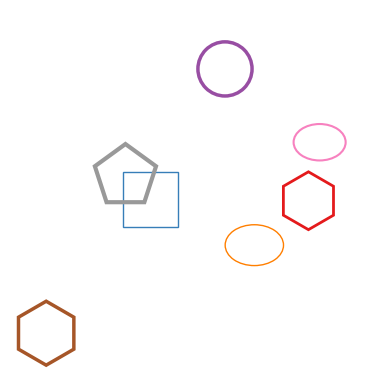[{"shape": "hexagon", "thickness": 2, "radius": 0.38, "center": [0.801, 0.479]}, {"shape": "square", "thickness": 1, "radius": 0.36, "center": [0.39, 0.482]}, {"shape": "circle", "thickness": 2.5, "radius": 0.35, "center": [0.584, 0.821]}, {"shape": "oval", "thickness": 1, "radius": 0.38, "center": [0.661, 0.363]}, {"shape": "hexagon", "thickness": 2.5, "radius": 0.42, "center": [0.12, 0.135]}, {"shape": "oval", "thickness": 1.5, "radius": 0.34, "center": [0.83, 0.631]}, {"shape": "pentagon", "thickness": 3, "radius": 0.42, "center": [0.326, 0.542]}]